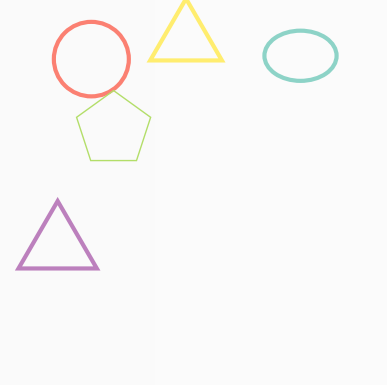[{"shape": "oval", "thickness": 3, "radius": 0.47, "center": [0.776, 0.855]}, {"shape": "circle", "thickness": 3, "radius": 0.48, "center": [0.236, 0.846]}, {"shape": "pentagon", "thickness": 1, "radius": 0.5, "center": [0.293, 0.664]}, {"shape": "triangle", "thickness": 3, "radius": 0.58, "center": [0.149, 0.361]}, {"shape": "triangle", "thickness": 3, "radius": 0.53, "center": [0.48, 0.896]}]